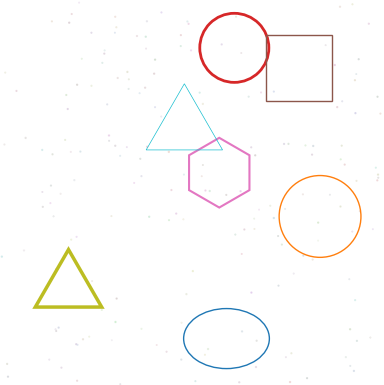[{"shape": "oval", "thickness": 1, "radius": 0.56, "center": [0.588, 0.121]}, {"shape": "circle", "thickness": 1, "radius": 0.53, "center": [0.831, 0.438]}, {"shape": "circle", "thickness": 2, "radius": 0.45, "center": [0.609, 0.876]}, {"shape": "square", "thickness": 1, "radius": 0.43, "center": [0.777, 0.823]}, {"shape": "hexagon", "thickness": 1.5, "radius": 0.45, "center": [0.57, 0.551]}, {"shape": "triangle", "thickness": 2.5, "radius": 0.5, "center": [0.178, 0.252]}, {"shape": "triangle", "thickness": 0.5, "radius": 0.57, "center": [0.479, 0.668]}]